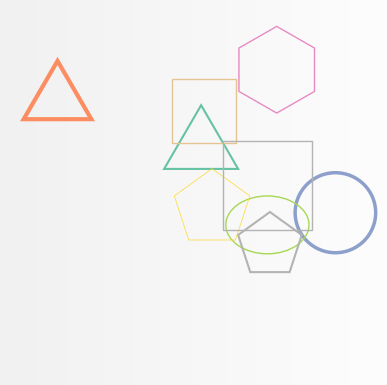[{"shape": "triangle", "thickness": 1.5, "radius": 0.55, "center": [0.519, 0.616]}, {"shape": "triangle", "thickness": 3, "radius": 0.5, "center": [0.148, 0.741]}, {"shape": "circle", "thickness": 2.5, "radius": 0.52, "center": [0.866, 0.447]}, {"shape": "hexagon", "thickness": 1, "radius": 0.56, "center": [0.714, 0.819]}, {"shape": "oval", "thickness": 1, "radius": 0.54, "center": [0.69, 0.416]}, {"shape": "pentagon", "thickness": 0.5, "radius": 0.51, "center": [0.547, 0.46]}, {"shape": "square", "thickness": 1, "radius": 0.41, "center": [0.527, 0.711]}, {"shape": "pentagon", "thickness": 1.5, "radius": 0.43, "center": [0.697, 0.363]}, {"shape": "square", "thickness": 1, "radius": 0.58, "center": [0.69, 0.519]}]